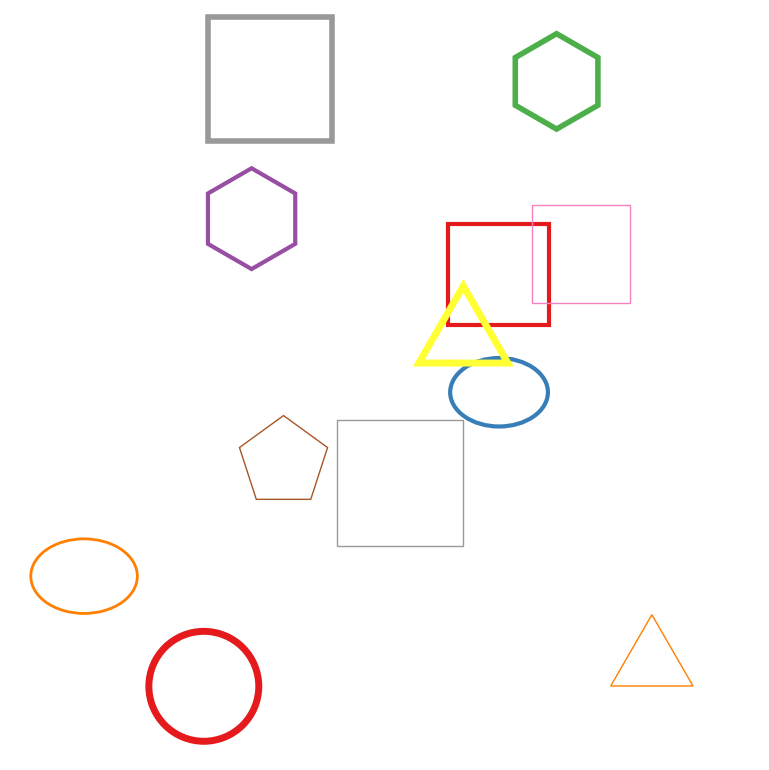[{"shape": "square", "thickness": 1.5, "radius": 0.33, "center": [0.647, 0.643]}, {"shape": "circle", "thickness": 2.5, "radius": 0.36, "center": [0.265, 0.109]}, {"shape": "oval", "thickness": 1.5, "radius": 0.32, "center": [0.648, 0.491]}, {"shape": "hexagon", "thickness": 2, "radius": 0.31, "center": [0.723, 0.894]}, {"shape": "hexagon", "thickness": 1.5, "radius": 0.33, "center": [0.327, 0.716]}, {"shape": "oval", "thickness": 1, "radius": 0.35, "center": [0.109, 0.252]}, {"shape": "triangle", "thickness": 0.5, "radius": 0.31, "center": [0.847, 0.14]}, {"shape": "triangle", "thickness": 2.5, "radius": 0.33, "center": [0.602, 0.562]}, {"shape": "pentagon", "thickness": 0.5, "radius": 0.3, "center": [0.368, 0.4]}, {"shape": "square", "thickness": 0.5, "radius": 0.32, "center": [0.755, 0.67]}, {"shape": "square", "thickness": 2, "radius": 0.4, "center": [0.35, 0.898]}, {"shape": "square", "thickness": 0.5, "radius": 0.41, "center": [0.519, 0.372]}]